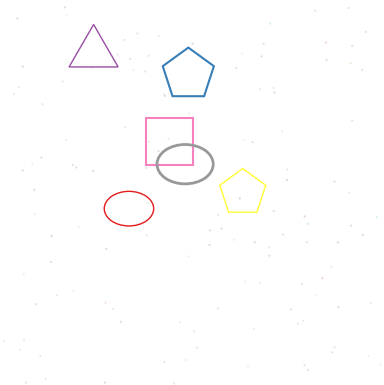[{"shape": "oval", "thickness": 1, "radius": 0.32, "center": [0.335, 0.458]}, {"shape": "pentagon", "thickness": 1.5, "radius": 0.35, "center": [0.489, 0.807]}, {"shape": "triangle", "thickness": 1, "radius": 0.37, "center": [0.243, 0.863]}, {"shape": "pentagon", "thickness": 1, "radius": 0.31, "center": [0.63, 0.499]}, {"shape": "square", "thickness": 1.5, "radius": 0.3, "center": [0.439, 0.633]}, {"shape": "oval", "thickness": 2, "radius": 0.37, "center": [0.481, 0.574]}]